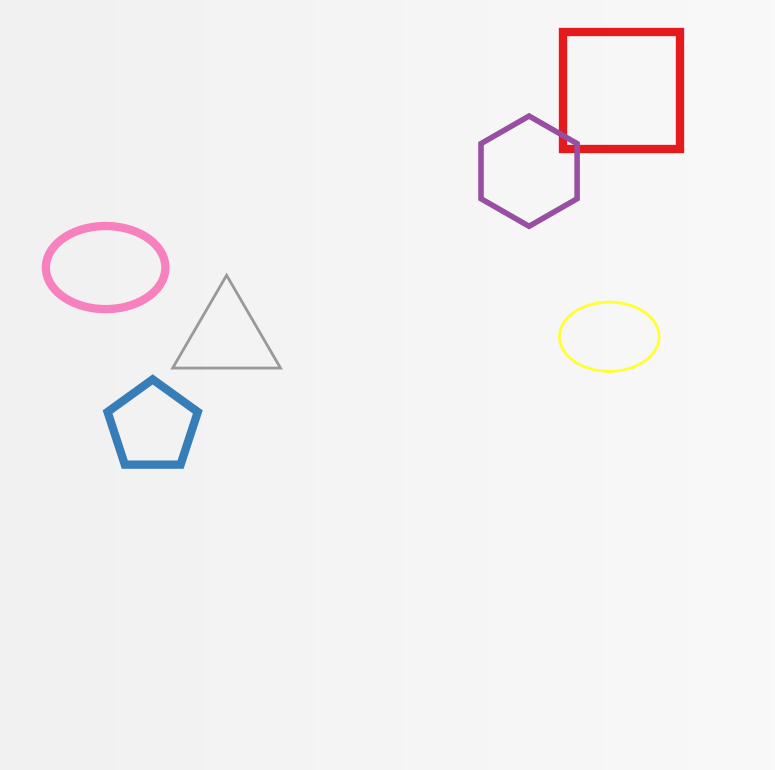[{"shape": "square", "thickness": 3, "radius": 0.38, "center": [0.802, 0.883]}, {"shape": "pentagon", "thickness": 3, "radius": 0.31, "center": [0.197, 0.446]}, {"shape": "hexagon", "thickness": 2, "radius": 0.36, "center": [0.683, 0.778]}, {"shape": "oval", "thickness": 1, "radius": 0.32, "center": [0.786, 0.563]}, {"shape": "oval", "thickness": 3, "radius": 0.39, "center": [0.136, 0.653]}, {"shape": "triangle", "thickness": 1, "radius": 0.4, "center": [0.292, 0.562]}]